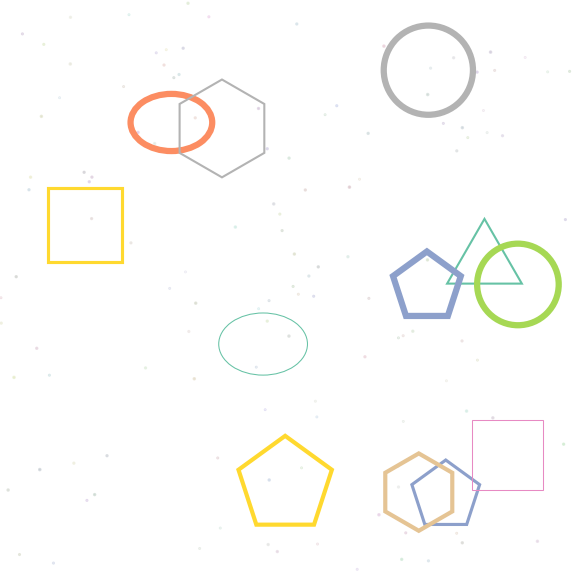[{"shape": "oval", "thickness": 0.5, "radius": 0.38, "center": [0.456, 0.403]}, {"shape": "triangle", "thickness": 1, "radius": 0.37, "center": [0.839, 0.545]}, {"shape": "oval", "thickness": 3, "radius": 0.35, "center": [0.297, 0.787]}, {"shape": "pentagon", "thickness": 1.5, "radius": 0.31, "center": [0.772, 0.141]}, {"shape": "pentagon", "thickness": 3, "radius": 0.31, "center": [0.739, 0.502]}, {"shape": "square", "thickness": 0.5, "radius": 0.31, "center": [0.879, 0.211]}, {"shape": "circle", "thickness": 3, "radius": 0.35, "center": [0.897, 0.507]}, {"shape": "square", "thickness": 1.5, "radius": 0.32, "center": [0.147, 0.609]}, {"shape": "pentagon", "thickness": 2, "radius": 0.42, "center": [0.494, 0.159]}, {"shape": "hexagon", "thickness": 2, "radius": 0.33, "center": [0.725, 0.147]}, {"shape": "circle", "thickness": 3, "radius": 0.39, "center": [0.742, 0.878]}, {"shape": "hexagon", "thickness": 1, "radius": 0.42, "center": [0.384, 0.777]}]